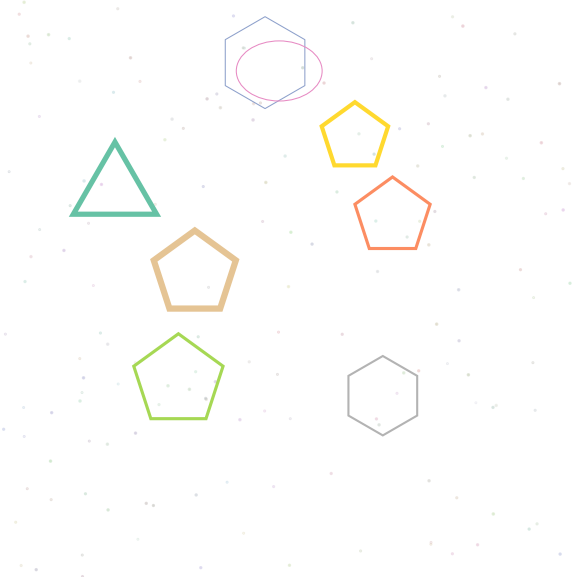[{"shape": "triangle", "thickness": 2.5, "radius": 0.42, "center": [0.199, 0.67]}, {"shape": "pentagon", "thickness": 1.5, "radius": 0.34, "center": [0.68, 0.624]}, {"shape": "hexagon", "thickness": 0.5, "radius": 0.4, "center": [0.459, 0.891]}, {"shape": "oval", "thickness": 0.5, "radius": 0.37, "center": [0.483, 0.876]}, {"shape": "pentagon", "thickness": 1.5, "radius": 0.41, "center": [0.309, 0.34]}, {"shape": "pentagon", "thickness": 2, "radius": 0.3, "center": [0.615, 0.762]}, {"shape": "pentagon", "thickness": 3, "radius": 0.37, "center": [0.337, 0.525]}, {"shape": "hexagon", "thickness": 1, "radius": 0.34, "center": [0.663, 0.314]}]